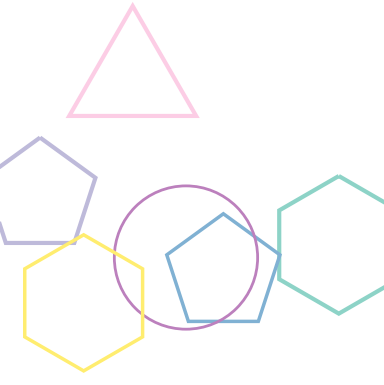[{"shape": "hexagon", "thickness": 3, "radius": 0.89, "center": [0.88, 0.364]}, {"shape": "pentagon", "thickness": 3, "radius": 0.76, "center": [0.104, 0.491]}, {"shape": "pentagon", "thickness": 2.5, "radius": 0.77, "center": [0.58, 0.29]}, {"shape": "triangle", "thickness": 3, "radius": 0.95, "center": [0.345, 0.794]}, {"shape": "circle", "thickness": 2, "radius": 0.93, "center": [0.483, 0.331]}, {"shape": "hexagon", "thickness": 2.5, "radius": 0.88, "center": [0.217, 0.213]}]